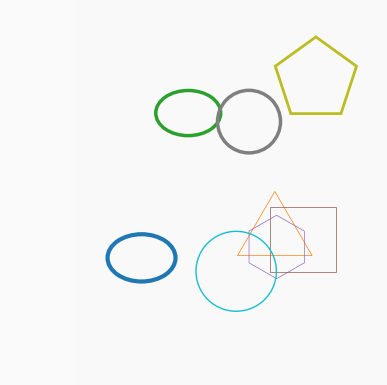[{"shape": "oval", "thickness": 3, "radius": 0.44, "center": [0.365, 0.33]}, {"shape": "triangle", "thickness": 0.5, "radius": 0.56, "center": [0.709, 0.392]}, {"shape": "oval", "thickness": 2.5, "radius": 0.42, "center": [0.486, 0.706]}, {"shape": "hexagon", "thickness": 0.5, "radius": 0.41, "center": [0.714, 0.359]}, {"shape": "square", "thickness": 0.5, "radius": 0.43, "center": [0.782, 0.378]}, {"shape": "circle", "thickness": 2.5, "radius": 0.41, "center": [0.643, 0.684]}, {"shape": "pentagon", "thickness": 2, "radius": 0.55, "center": [0.815, 0.794]}, {"shape": "circle", "thickness": 1, "radius": 0.52, "center": [0.61, 0.295]}]